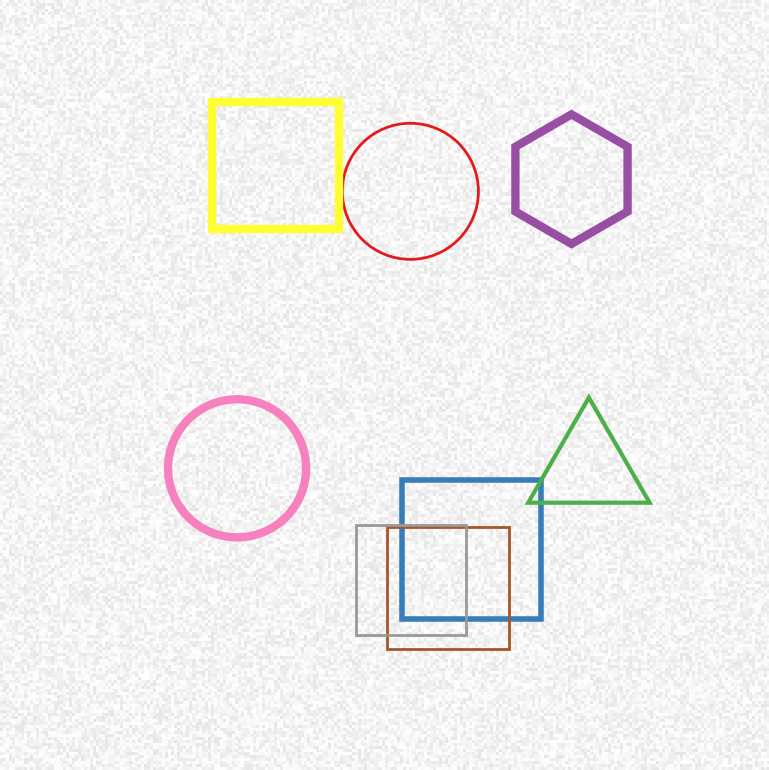[{"shape": "circle", "thickness": 1, "radius": 0.44, "center": [0.533, 0.752]}, {"shape": "square", "thickness": 2, "radius": 0.45, "center": [0.613, 0.286]}, {"shape": "triangle", "thickness": 1.5, "radius": 0.46, "center": [0.765, 0.393]}, {"shape": "hexagon", "thickness": 3, "radius": 0.42, "center": [0.742, 0.767]}, {"shape": "square", "thickness": 3, "radius": 0.41, "center": [0.358, 0.785]}, {"shape": "square", "thickness": 1, "radius": 0.4, "center": [0.582, 0.237]}, {"shape": "circle", "thickness": 3, "radius": 0.45, "center": [0.308, 0.392]}, {"shape": "square", "thickness": 1, "radius": 0.36, "center": [0.534, 0.246]}]